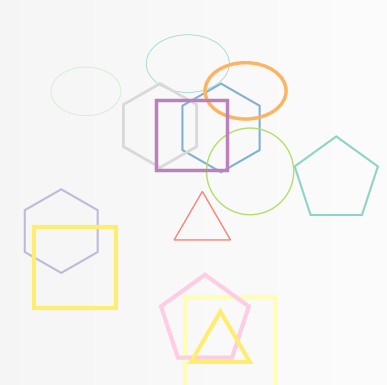[{"shape": "oval", "thickness": 0.5, "radius": 0.54, "center": [0.485, 0.835]}, {"shape": "pentagon", "thickness": 1.5, "radius": 0.56, "center": [0.868, 0.533]}, {"shape": "square", "thickness": 3, "radius": 0.58, "center": [0.594, 0.111]}, {"shape": "hexagon", "thickness": 1.5, "radius": 0.54, "center": [0.158, 0.4]}, {"shape": "triangle", "thickness": 1, "radius": 0.42, "center": [0.522, 0.419]}, {"shape": "hexagon", "thickness": 1.5, "radius": 0.58, "center": [0.57, 0.668]}, {"shape": "oval", "thickness": 2.5, "radius": 0.52, "center": [0.634, 0.764]}, {"shape": "circle", "thickness": 1, "radius": 0.56, "center": [0.645, 0.555]}, {"shape": "pentagon", "thickness": 3, "radius": 0.59, "center": [0.529, 0.167]}, {"shape": "hexagon", "thickness": 2, "radius": 0.55, "center": [0.413, 0.674]}, {"shape": "square", "thickness": 2.5, "radius": 0.46, "center": [0.495, 0.65]}, {"shape": "oval", "thickness": 0.5, "radius": 0.45, "center": [0.222, 0.763]}, {"shape": "square", "thickness": 3, "radius": 0.53, "center": [0.193, 0.305]}, {"shape": "triangle", "thickness": 3, "radius": 0.44, "center": [0.569, 0.104]}]